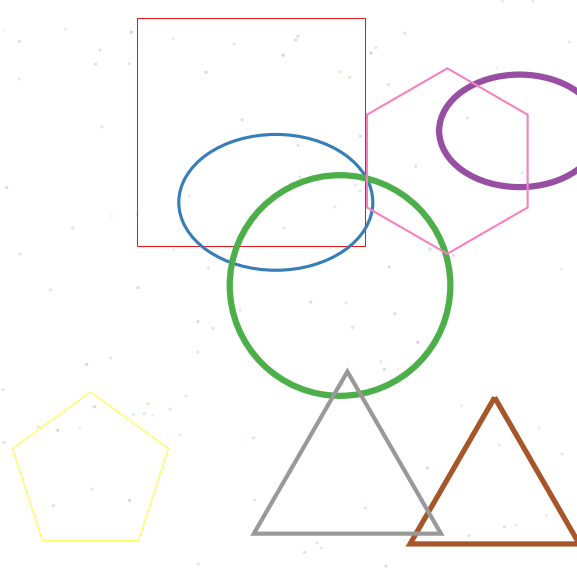[{"shape": "square", "thickness": 0.5, "radius": 0.99, "center": [0.435, 0.77]}, {"shape": "oval", "thickness": 1.5, "radius": 0.84, "center": [0.478, 0.649]}, {"shape": "circle", "thickness": 3, "radius": 0.96, "center": [0.589, 0.505]}, {"shape": "oval", "thickness": 3, "radius": 0.7, "center": [0.9, 0.773]}, {"shape": "pentagon", "thickness": 0.5, "radius": 0.71, "center": [0.157, 0.178]}, {"shape": "triangle", "thickness": 2.5, "radius": 0.85, "center": [0.857, 0.142]}, {"shape": "hexagon", "thickness": 1, "radius": 0.8, "center": [0.775, 0.72]}, {"shape": "triangle", "thickness": 2, "radius": 0.94, "center": [0.602, 0.169]}]